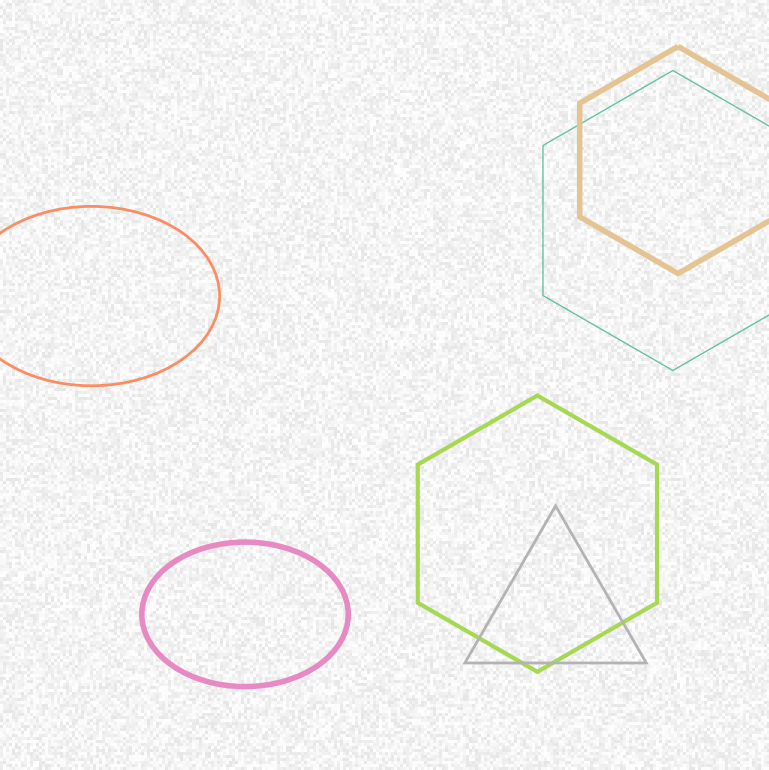[{"shape": "hexagon", "thickness": 0.5, "radius": 0.97, "center": [0.874, 0.714]}, {"shape": "oval", "thickness": 1, "radius": 0.83, "center": [0.119, 0.615]}, {"shape": "oval", "thickness": 2, "radius": 0.67, "center": [0.318, 0.202]}, {"shape": "hexagon", "thickness": 1.5, "radius": 0.9, "center": [0.698, 0.307]}, {"shape": "hexagon", "thickness": 2, "radius": 0.74, "center": [0.881, 0.792]}, {"shape": "triangle", "thickness": 1, "radius": 0.68, "center": [0.722, 0.207]}]